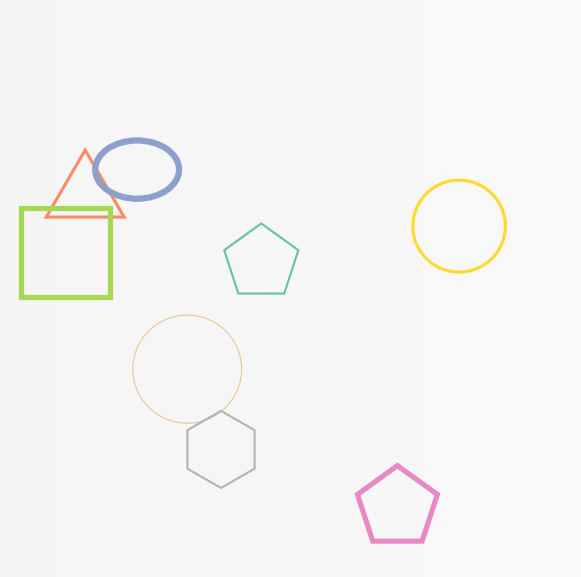[{"shape": "pentagon", "thickness": 1, "radius": 0.34, "center": [0.45, 0.545]}, {"shape": "triangle", "thickness": 1.5, "radius": 0.39, "center": [0.147, 0.662]}, {"shape": "oval", "thickness": 3, "radius": 0.36, "center": [0.236, 0.705]}, {"shape": "pentagon", "thickness": 2.5, "radius": 0.36, "center": [0.684, 0.121]}, {"shape": "square", "thickness": 2.5, "radius": 0.38, "center": [0.113, 0.562]}, {"shape": "circle", "thickness": 1.5, "radius": 0.4, "center": [0.79, 0.608]}, {"shape": "circle", "thickness": 0.5, "radius": 0.47, "center": [0.322, 0.36]}, {"shape": "hexagon", "thickness": 1, "radius": 0.33, "center": [0.38, 0.221]}]